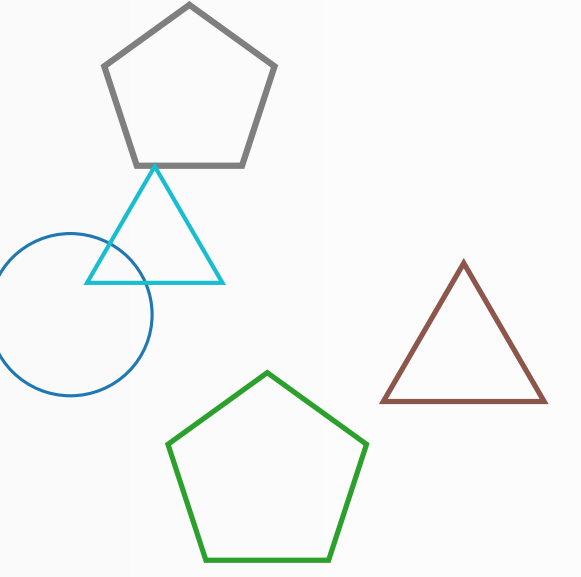[{"shape": "circle", "thickness": 1.5, "radius": 0.7, "center": [0.121, 0.454]}, {"shape": "pentagon", "thickness": 2.5, "radius": 0.9, "center": [0.46, 0.174]}, {"shape": "triangle", "thickness": 2.5, "radius": 0.8, "center": [0.798, 0.384]}, {"shape": "pentagon", "thickness": 3, "radius": 0.77, "center": [0.326, 0.837]}, {"shape": "triangle", "thickness": 2, "radius": 0.67, "center": [0.266, 0.577]}]